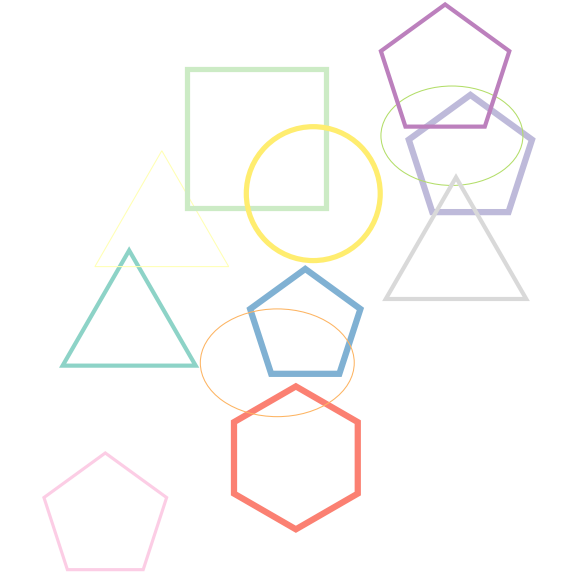[{"shape": "triangle", "thickness": 2, "radius": 0.67, "center": [0.224, 0.432]}, {"shape": "triangle", "thickness": 0.5, "radius": 0.67, "center": [0.28, 0.604]}, {"shape": "pentagon", "thickness": 3, "radius": 0.56, "center": [0.815, 0.723]}, {"shape": "hexagon", "thickness": 3, "radius": 0.62, "center": [0.512, 0.206]}, {"shape": "pentagon", "thickness": 3, "radius": 0.5, "center": [0.529, 0.433]}, {"shape": "oval", "thickness": 0.5, "radius": 0.67, "center": [0.48, 0.371]}, {"shape": "oval", "thickness": 0.5, "radius": 0.61, "center": [0.783, 0.764]}, {"shape": "pentagon", "thickness": 1.5, "radius": 0.56, "center": [0.182, 0.103]}, {"shape": "triangle", "thickness": 2, "radius": 0.7, "center": [0.79, 0.552]}, {"shape": "pentagon", "thickness": 2, "radius": 0.58, "center": [0.771, 0.874]}, {"shape": "square", "thickness": 2.5, "radius": 0.6, "center": [0.444, 0.76]}, {"shape": "circle", "thickness": 2.5, "radius": 0.58, "center": [0.542, 0.664]}]